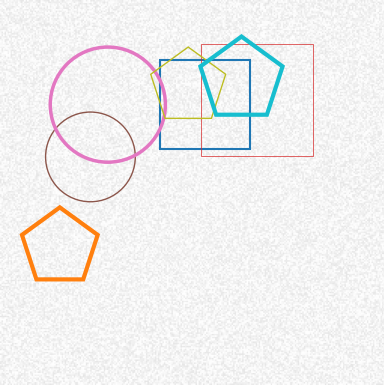[{"shape": "square", "thickness": 1.5, "radius": 0.58, "center": [0.532, 0.729]}, {"shape": "pentagon", "thickness": 3, "radius": 0.52, "center": [0.155, 0.358]}, {"shape": "square", "thickness": 0.5, "radius": 0.73, "center": [0.668, 0.74]}, {"shape": "circle", "thickness": 1, "radius": 0.58, "center": [0.235, 0.592]}, {"shape": "circle", "thickness": 2.5, "radius": 0.75, "center": [0.28, 0.728]}, {"shape": "pentagon", "thickness": 1, "radius": 0.51, "center": [0.489, 0.775]}, {"shape": "pentagon", "thickness": 3, "radius": 0.56, "center": [0.627, 0.793]}]